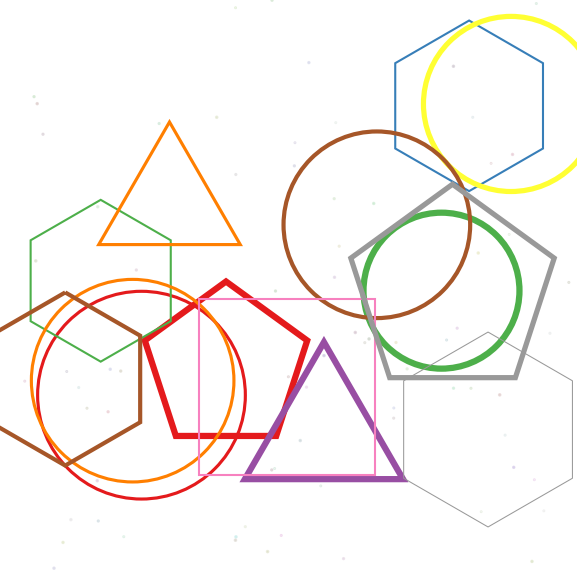[{"shape": "circle", "thickness": 1.5, "radius": 0.9, "center": [0.245, 0.315]}, {"shape": "pentagon", "thickness": 3, "radius": 0.74, "center": [0.391, 0.364]}, {"shape": "hexagon", "thickness": 1, "radius": 0.74, "center": [0.812, 0.816]}, {"shape": "hexagon", "thickness": 1, "radius": 0.7, "center": [0.174, 0.513]}, {"shape": "circle", "thickness": 3, "radius": 0.68, "center": [0.764, 0.496]}, {"shape": "triangle", "thickness": 3, "radius": 0.79, "center": [0.561, 0.249]}, {"shape": "triangle", "thickness": 1.5, "radius": 0.71, "center": [0.293, 0.646]}, {"shape": "circle", "thickness": 1.5, "radius": 0.88, "center": [0.23, 0.34]}, {"shape": "circle", "thickness": 2.5, "radius": 0.76, "center": [0.885, 0.819]}, {"shape": "hexagon", "thickness": 2, "radius": 0.75, "center": [0.113, 0.343]}, {"shape": "circle", "thickness": 2, "radius": 0.81, "center": [0.653, 0.61]}, {"shape": "square", "thickness": 1, "radius": 0.76, "center": [0.497, 0.329]}, {"shape": "hexagon", "thickness": 0.5, "radius": 0.84, "center": [0.845, 0.255]}, {"shape": "pentagon", "thickness": 2.5, "radius": 0.93, "center": [0.784, 0.495]}]